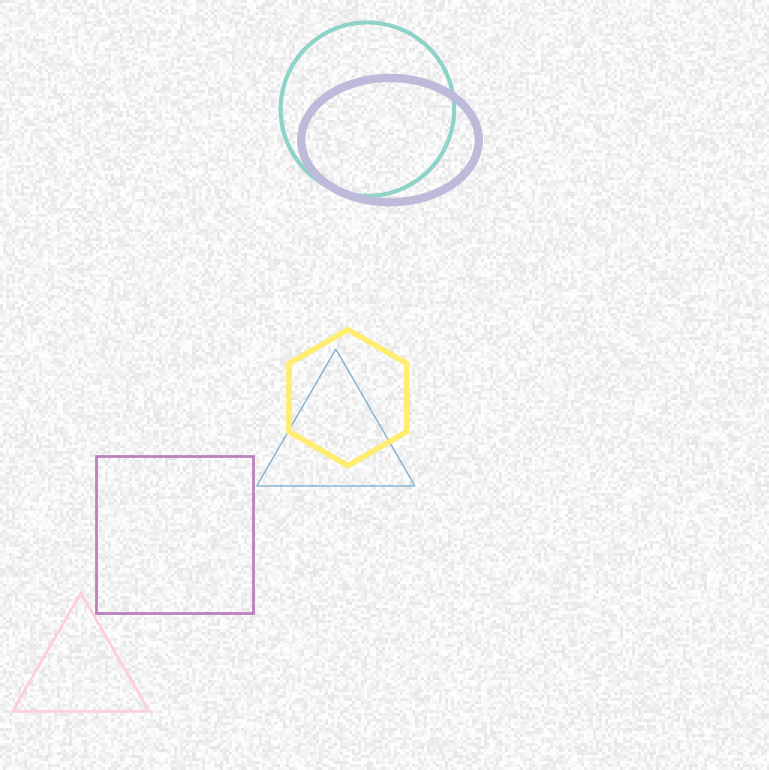[{"shape": "circle", "thickness": 1.5, "radius": 0.56, "center": [0.477, 0.858]}, {"shape": "oval", "thickness": 3, "radius": 0.58, "center": [0.506, 0.818]}, {"shape": "triangle", "thickness": 0.5, "radius": 0.59, "center": [0.436, 0.428]}, {"shape": "triangle", "thickness": 1, "radius": 0.51, "center": [0.105, 0.127]}, {"shape": "square", "thickness": 1, "radius": 0.51, "center": [0.226, 0.306]}, {"shape": "hexagon", "thickness": 2, "radius": 0.44, "center": [0.452, 0.484]}]